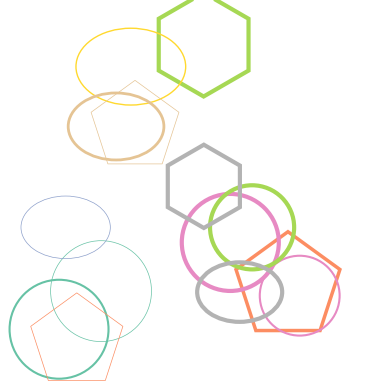[{"shape": "circle", "thickness": 0.5, "radius": 0.66, "center": [0.262, 0.244]}, {"shape": "circle", "thickness": 1.5, "radius": 0.64, "center": [0.153, 0.145]}, {"shape": "pentagon", "thickness": 0.5, "radius": 0.63, "center": [0.199, 0.113]}, {"shape": "pentagon", "thickness": 2.5, "radius": 0.71, "center": [0.748, 0.256]}, {"shape": "oval", "thickness": 0.5, "radius": 0.58, "center": [0.171, 0.41]}, {"shape": "circle", "thickness": 3, "radius": 0.63, "center": [0.598, 0.37]}, {"shape": "circle", "thickness": 1.5, "radius": 0.52, "center": [0.778, 0.232]}, {"shape": "hexagon", "thickness": 3, "radius": 0.67, "center": [0.529, 0.884]}, {"shape": "circle", "thickness": 3, "radius": 0.55, "center": [0.655, 0.41]}, {"shape": "oval", "thickness": 1, "radius": 0.71, "center": [0.34, 0.827]}, {"shape": "oval", "thickness": 2, "radius": 0.62, "center": [0.301, 0.672]}, {"shape": "pentagon", "thickness": 0.5, "radius": 0.6, "center": [0.351, 0.671]}, {"shape": "hexagon", "thickness": 3, "radius": 0.54, "center": [0.529, 0.516]}, {"shape": "oval", "thickness": 3, "radius": 0.55, "center": [0.623, 0.241]}]